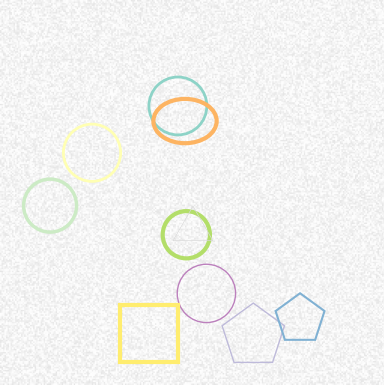[{"shape": "circle", "thickness": 2, "radius": 0.38, "center": [0.462, 0.725]}, {"shape": "circle", "thickness": 2, "radius": 0.37, "center": [0.239, 0.603]}, {"shape": "pentagon", "thickness": 1, "radius": 0.43, "center": [0.658, 0.128]}, {"shape": "pentagon", "thickness": 1.5, "radius": 0.33, "center": [0.779, 0.171]}, {"shape": "oval", "thickness": 3, "radius": 0.41, "center": [0.481, 0.686]}, {"shape": "circle", "thickness": 3, "radius": 0.31, "center": [0.484, 0.39]}, {"shape": "triangle", "thickness": 0.5, "radius": 0.3, "center": [0.501, 0.405]}, {"shape": "circle", "thickness": 1, "radius": 0.38, "center": [0.536, 0.238]}, {"shape": "circle", "thickness": 2.5, "radius": 0.34, "center": [0.13, 0.466]}, {"shape": "square", "thickness": 3, "radius": 0.37, "center": [0.386, 0.134]}]